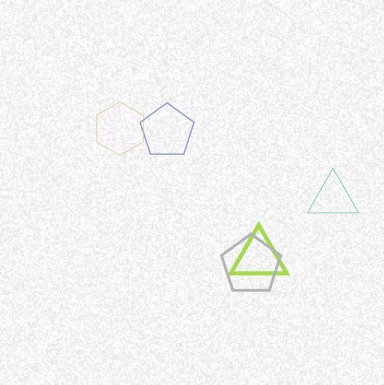[{"shape": "triangle", "thickness": 0.5, "radius": 0.39, "center": [0.865, 0.486]}, {"shape": "pentagon", "thickness": 1, "radius": 0.37, "center": [0.434, 0.659]}, {"shape": "triangle", "thickness": 3, "radius": 0.42, "center": [0.672, 0.332]}, {"shape": "hexagon", "thickness": 0.5, "radius": 0.35, "center": [0.312, 0.666]}, {"shape": "pentagon", "thickness": 2, "radius": 0.4, "center": [0.652, 0.311]}]